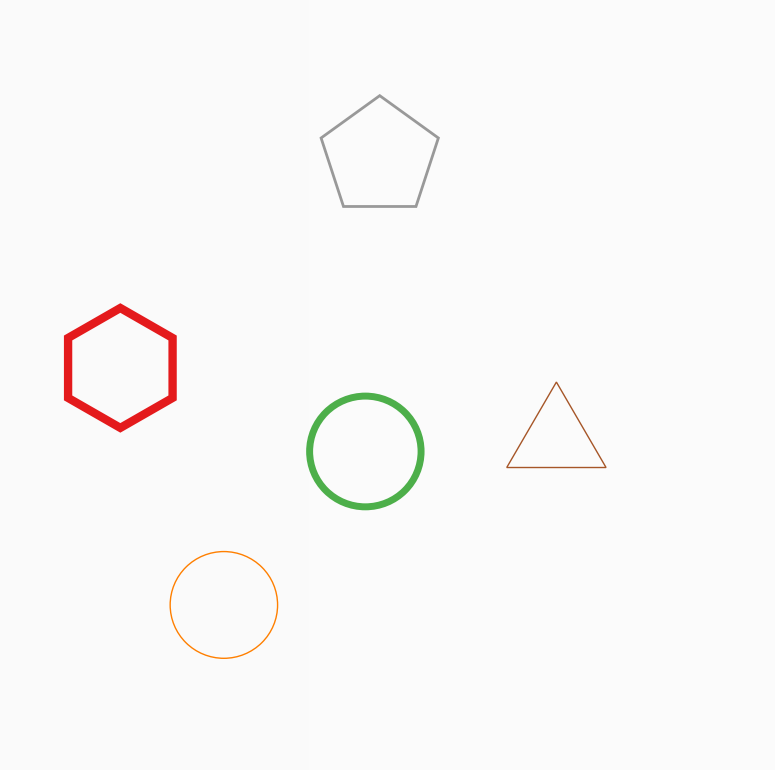[{"shape": "hexagon", "thickness": 3, "radius": 0.39, "center": [0.155, 0.522]}, {"shape": "circle", "thickness": 2.5, "radius": 0.36, "center": [0.471, 0.414]}, {"shape": "circle", "thickness": 0.5, "radius": 0.35, "center": [0.289, 0.214]}, {"shape": "triangle", "thickness": 0.5, "radius": 0.37, "center": [0.718, 0.43]}, {"shape": "pentagon", "thickness": 1, "radius": 0.4, "center": [0.49, 0.796]}]